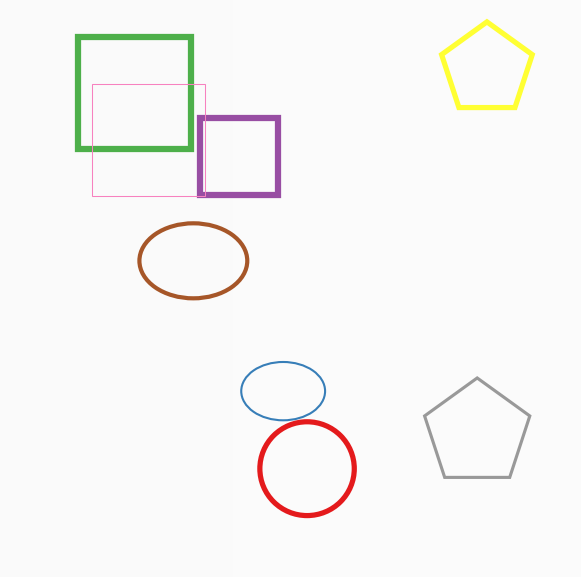[{"shape": "circle", "thickness": 2.5, "radius": 0.41, "center": [0.528, 0.188]}, {"shape": "oval", "thickness": 1, "radius": 0.36, "center": [0.487, 0.322]}, {"shape": "square", "thickness": 3, "radius": 0.49, "center": [0.231, 0.839]}, {"shape": "square", "thickness": 3, "radius": 0.34, "center": [0.412, 0.728]}, {"shape": "pentagon", "thickness": 2.5, "radius": 0.41, "center": [0.838, 0.879]}, {"shape": "oval", "thickness": 2, "radius": 0.46, "center": [0.333, 0.548]}, {"shape": "square", "thickness": 0.5, "radius": 0.48, "center": [0.256, 0.757]}, {"shape": "pentagon", "thickness": 1.5, "radius": 0.48, "center": [0.821, 0.249]}]